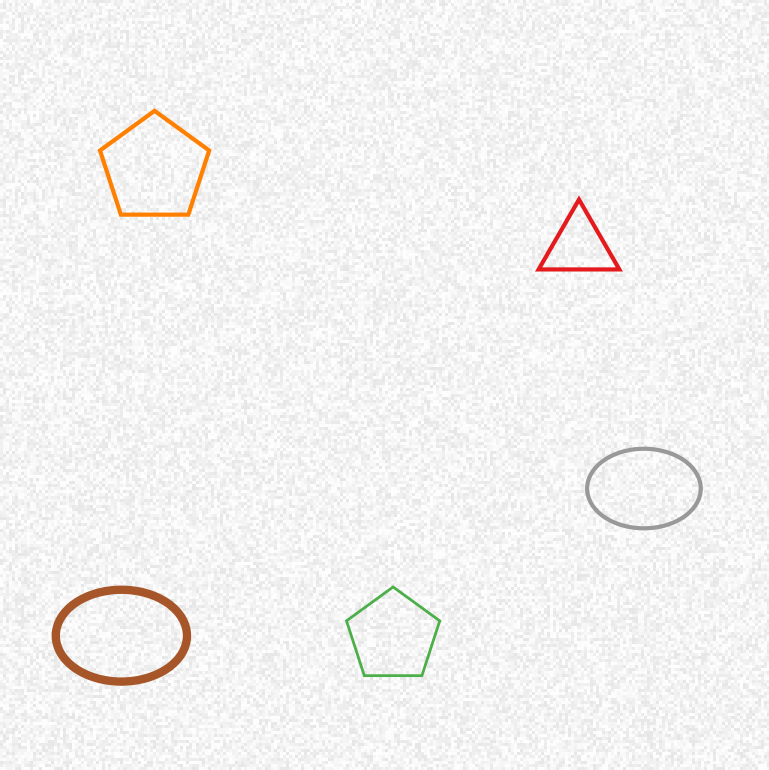[{"shape": "triangle", "thickness": 1.5, "radius": 0.3, "center": [0.752, 0.68]}, {"shape": "pentagon", "thickness": 1, "radius": 0.32, "center": [0.511, 0.174]}, {"shape": "pentagon", "thickness": 1.5, "radius": 0.37, "center": [0.201, 0.782]}, {"shape": "oval", "thickness": 3, "radius": 0.43, "center": [0.158, 0.174]}, {"shape": "oval", "thickness": 1.5, "radius": 0.37, "center": [0.836, 0.366]}]